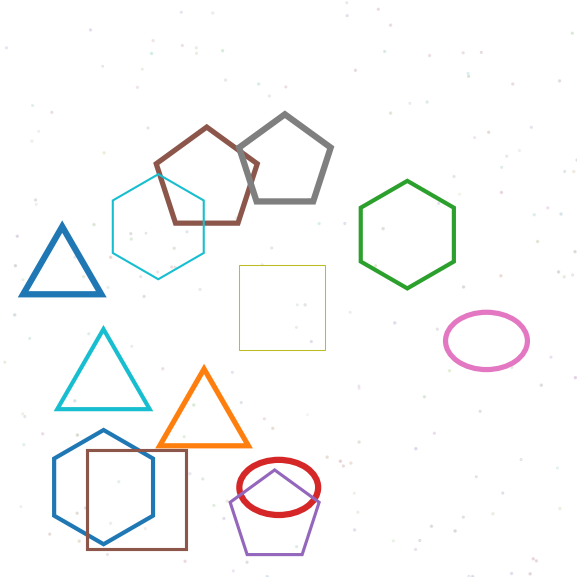[{"shape": "hexagon", "thickness": 2, "radius": 0.49, "center": [0.179, 0.156]}, {"shape": "triangle", "thickness": 3, "radius": 0.39, "center": [0.108, 0.529]}, {"shape": "triangle", "thickness": 2.5, "radius": 0.44, "center": [0.353, 0.272]}, {"shape": "hexagon", "thickness": 2, "radius": 0.47, "center": [0.705, 0.593]}, {"shape": "oval", "thickness": 3, "radius": 0.34, "center": [0.483, 0.155]}, {"shape": "pentagon", "thickness": 1.5, "radius": 0.41, "center": [0.476, 0.104]}, {"shape": "square", "thickness": 1.5, "radius": 0.43, "center": [0.236, 0.134]}, {"shape": "pentagon", "thickness": 2.5, "radius": 0.46, "center": [0.358, 0.687]}, {"shape": "oval", "thickness": 2.5, "radius": 0.35, "center": [0.842, 0.409]}, {"shape": "pentagon", "thickness": 3, "radius": 0.42, "center": [0.493, 0.718]}, {"shape": "square", "thickness": 0.5, "radius": 0.37, "center": [0.488, 0.466]}, {"shape": "hexagon", "thickness": 1, "radius": 0.45, "center": [0.274, 0.607]}, {"shape": "triangle", "thickness": 2, "radius": 0.46, "center": [0.179, 0.337]}]